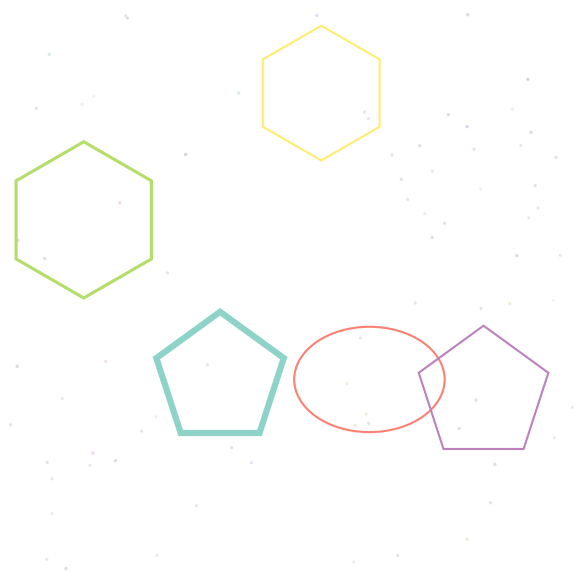[{"shape": "pentagon", "thickness": 3, "radius": 0.58, "center": [0.381, 0.343]}, {"shape": "oval", "thickness": 1, "radius": 0.65, "center": [0.64, 0.342]}, {"shape": "hexagon", "thickness": 1.5, "radius": 0.68, "center": [0.145, 0.618]}, {"shape": "pentagon", "thickness": 1, "radius": 0.59, "center": [0.837, 0.317]}, {"shape": "hexagon", "thickness": 1, "radius": 0.58, "center": [0.556, 0.838]}]